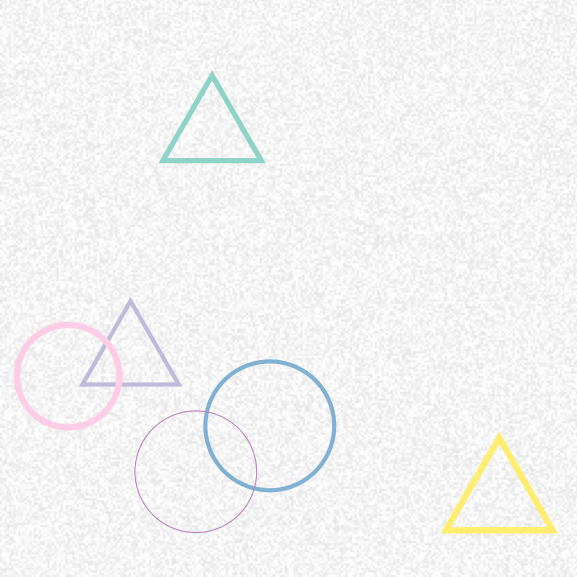[{"shape": "triangle", "thickness": 2.5, "radius": 0.49, "center": [0.367, 0.77]}, {"shape": "triangle", "thickness": 2, "radius": 0.48, "center": [0.226, 0.381]}, {"shape": "circle", "thickness": 2, "radius": 0.56, "center": [0.467, 0.262]}, {"shape": "circle", "thickness": 3, "radius": 0.44, "center": [0.118, 0.348]}, {"shape": "circle", "thickness": 0.5, "radius": 0.53, "center": [0.339, 0.182]}, {"shape": "triangle", "thickness": 3, "radius": 0.53, "center": [0.865, 0.134]}]